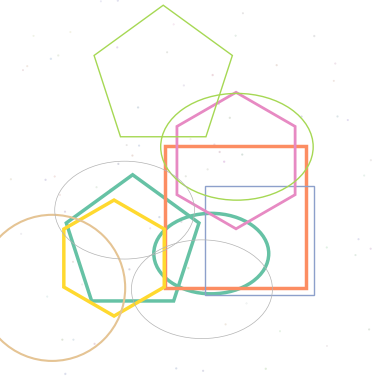[{"shape": "pentagon", "thickness": 2.5, "radius": 0.91, "center": [0.345, 0.365]}, {"shape": "oval", "thickness": 2.5, "radius": 0.75, "center": [0.549, 0.341]}, {"shape": "square", "thickness": 2.5, "radius": 0.92, "center": [0.612, 0.437]}, {"shape": "square", "thickness": 1, "radius": 0.71, "center": [0.674, 0.374]}, {"shape": "hexagon", "thickness": 2, "radius": 0.89, "center": [0.613, 0.583]}, {"shape": "oval", "thickness": 1, "radius": 0.99, "center": [0.615, 0.619]}, {"shape": "pentagon", "thickness": 1, "radius": 0.94, "center": [0.424, 0.798]}, {"shape": "hexagon", "thickness": 2.5, "radius": 0.75, "center": [0.296, 0.33]}, {"shape": "circle", "thickness": 1.5, "radius": 0.95, "center": [0.135, 0.252]}, {"shape": "oval", "thickness": 0.5, "radius": 0.92, "center": [0.524, 0.249]}, {"shape": "oval", "thickness": 0.5, "radius": 0.91, "center": [0.324, 0.454]}]